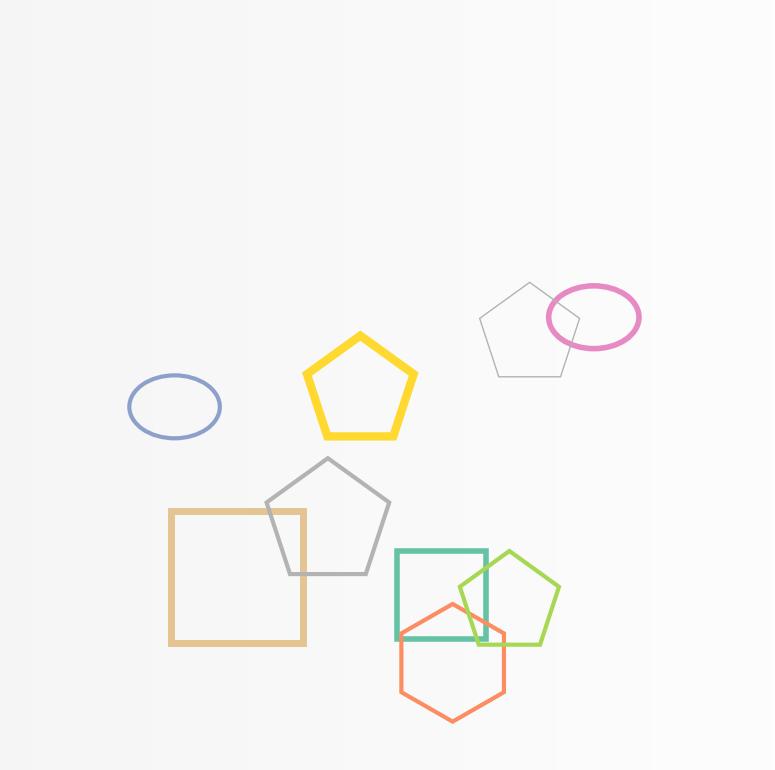[{"shape": "square", "thickness": 2, "radius": 0.29, "center": [0.569, 0.227]}, {"shape": "hexagon", "thickness": 1.5, "radius": 0.38, "center": [0.584, 0.139]}, {"shape": "oval", "thickness": 1.5, "radius": 0.29, "center": [0.225, 0.472]}, {"shape": "oval", "thickness": 2, "radius": 0.29, "center": [0.766, 0.588]}, {"shape": "pentagon", "thickness": 1.5, "radius": 0.34, "center": [0.657, 0.217]}, {"shape": "pentagon", "thickness": 3, "radius": 0.36, "center": [0.465, 0.492]}, {"shape": "square", "thickness": 2.5, "radius": 0.43, "center": [0.306, 0.251]}, {"shape": "pentagon", "thickness": 0.5, "radius": 0.34, "center": [0.683, 0.566]}, {"shape": "pentagon", "thickness": 1.5, "radius": 0.42, "center": [0.423, 0.322]}]